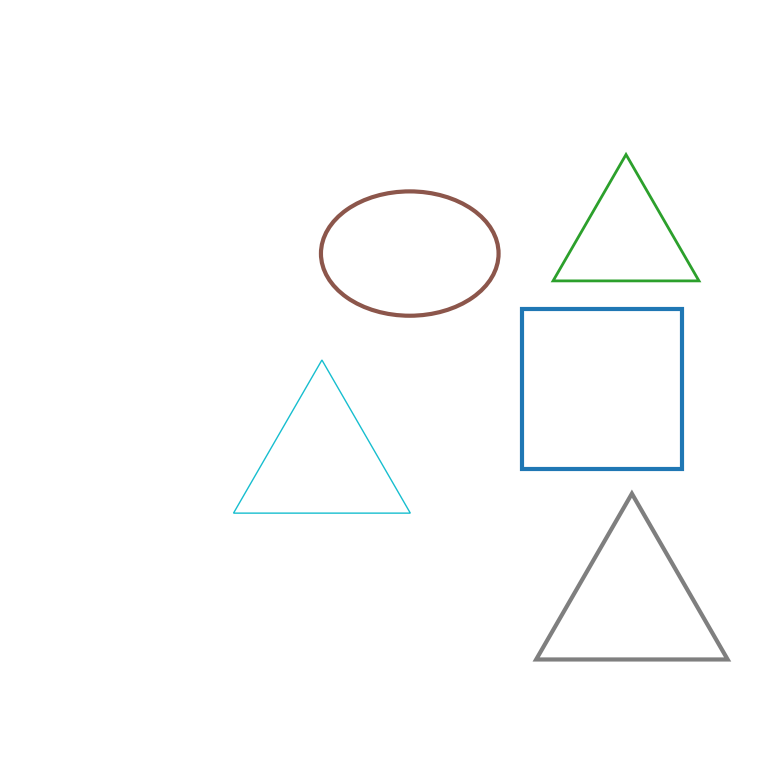[{"shape": "square", "thickness": 1.5, "radius": 0.52, "center": [0.782, 0.494]}, {"shape": "triangle", "thickness": 1, "radius": 0.55, "center": [0.813, 0.69]}, {"shape": "oval", "thickness": 1.5, "radius": 0.58, "center": [0.532, 0.671]}, {"shape": "triangle", "thickness": 1.5, "radius": 0.72, "center": [0.821, 0.215]}, {"shape": "triangle", "thickness": 0.5, "radius": 0.66, "center": [0.418, 0.4]}]